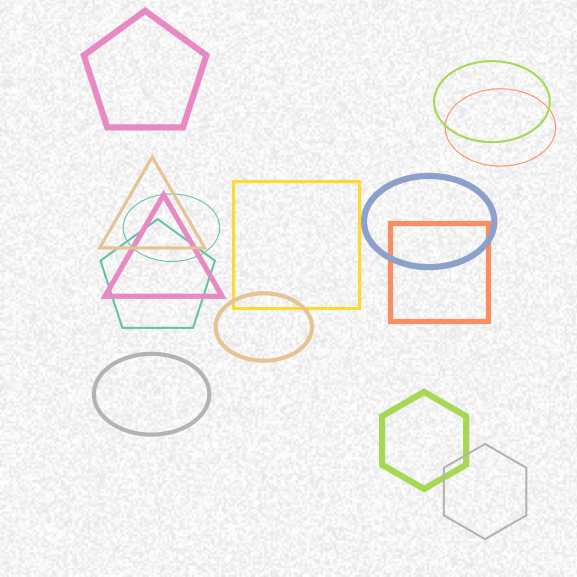[{"shape": "pentagon", "thickness": 1, "radius": 0.52, "center": [0.273, 0.516]}, {"shape": "oval", "thickness": 0.5, "radius": 0.42, "center": [0.297, 0.605]}, {"shape": "square", "thickness": 2.5, "radius": 0.43, "center": [0.76, 0.529]}, {"shape": "oval", "thickness": 0.5, "radius": 0.48, "center": [0.867, 0.778]}, {"shape": "oval", "thickness": 3, "radius": 0.56, "center": [0.743, 0.616]}, {"shape": "pentagon", "thickness": 3, "radius": 0.56, "center": [0.251, 0.869]}, {"shape": "triangle", "thickness": 2.5, "radius": 0.59, "center": [0.283, 0.545]}, {"shape": "hexagon", "thickness": 3, "radius": 0.42, "center": [0.734, 0.236]}, {"shape": "oval", "thickness": 1, "radius": 0.5, "center": [0.852, 0.823]}, {"shape": "square", "thickness": 1.5, "radius": 0.55, "center": [0.512, 0.576]}, {"shape": "oval", "thickness": 2, "radius": 0.42, "center": [0.457, 0.433]}, {"shape": "triangle", "thickness": 1.5, "radius": 0.52, "center": [0.264, 0.622]}, {"shape": "hexagon", "thickness": 1, "radius": 0.41, "center": [0.84, 0.148]}, {"shape": "oval", "thickness": 2, "radius": 0.5, "center": [0.262, 0.316]}]